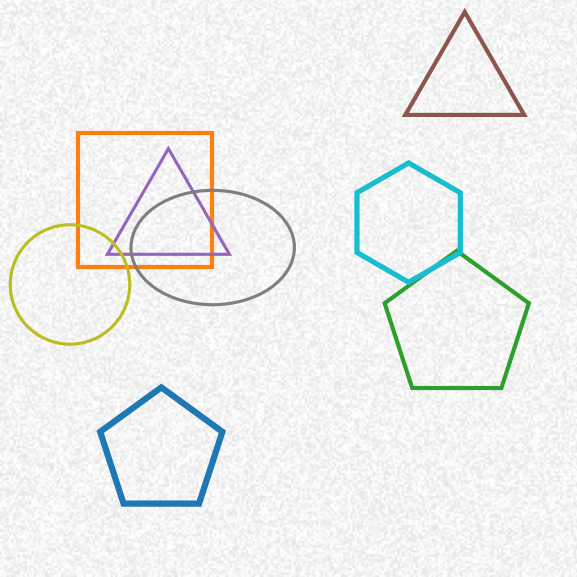[{"shape": "pentagon", "thickness": 3, "radius": 0.56, "center": [0.279, 0.217]}, {"shape": "square", "thickness": 2, "radius": 0.58, "center": [0.251, 0.652]}, {"shape": "pentagon", "thickness": 2, "radius": 0.66, "center": [0.791, 0.433]}, {"shape": "triangle", "thickness": 1.5, "radius": 0.61, "center": [0.292, 0.62]}, {"shape": "triangle", "thickness": 2, "radius": 0.59, "center": [0.805, 0.86]}, {"shape": "oval", "thickness": 1.5, "radius": 0.71, "center": [0.368, 0.571]}, {"shape": "circle", "thickness": 1.5, "radius": 0.52, "center": [0.121, 0.507]}, {"shape": "hexagon", "thickness": 2.5, "radius": 0.52, "center": [0.708, 0.614]}]